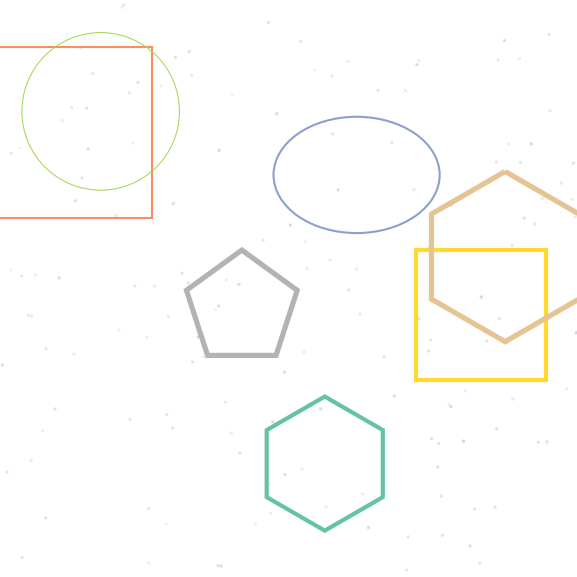[{"shape": "hexagon", "thickness": 2, "radius": 0.58, "center": [0.562, 0.196]}, {"shape": "square", "thickness": 1, "radius": 0.74, "center": [0.116, 0.769]}, {"shape": "oval", "thickness": 1, "radius": 0.72, "center": [0.617, 0.696]}, {"shape": "circle", "thickness": 0.5, "radius": 0.68, "center": [0.174, 0.806]}, {"shape": "square", "thickness": 2, "radius": 0.56, "center": [0.833, 0.453]}, {"shape": "hexagon", "thickness": 2.5, "radius": 0.74, "center": [0.875, 0.555]}, {"shape": "pentagon", "thickness": 2.5, "radius": 0.5, "center": [0.419, 0.465]}]